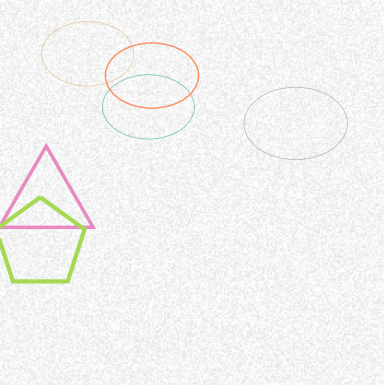[{"shape": "oval", "thickness": 0.5, "radius": 0.6, "center": [0.386, 0.722]}, {"shape": "oval", "thickness": 1, "radius": 0.6, "center": [0.395, 0.804]}, {"shape": "triangle", "thickness": 2.5, "radius": 0.7, "center": [0.12, 0.48]}, {"shape": "pentagon", "thickness": 3, "radius": 0.6, "center": [0.105, 0.367]}, {"shape": "oval", "thickness": 0.5, "radius": 0.6, "center": [0.228, 0.86]}, {"shape": "oval", "thickness": 0.5, "radius": 0.67, "center": [0.768, 0.679]}]